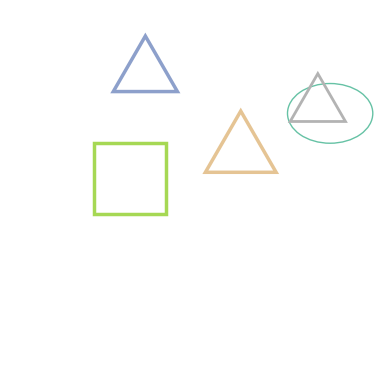[{"shape": "oval", "thickness": 1, "radius": 0.55, "center": [0.858, 0.706]}, {"shape": "triangle", "thickness": 2.5, "radius": 0.48, "center": [0.378, 0.81]}, {"shape": "square", "thickness": 2.5, "radius": 0.46, "center": [0.338, 0.536]}, {"shape": "triangle", "thickness": 2.5, "radius": 0.53, "center": [0.625, 0.606]}, {"shape": "triangle", "thickness": 2, "radius": 0.41, "center": [0.826, 0.726]}]